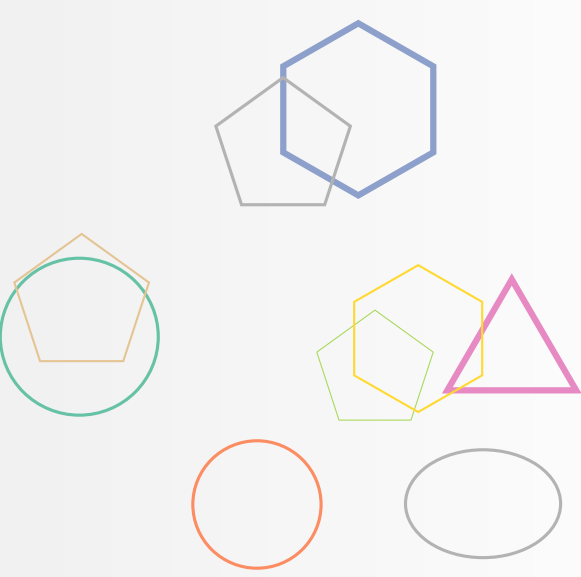[{"shape": "circle", "thickness": 1.5, "radius": 0.68, "center": [0.136, 0.416]}, {"shape": "circle", "thickness": 1.5, "radius": 0.55, "center": [0.442, 0.126]}, {"shape": "hexagon", "thickness": 3, "radius": 0.75, "center": [0.616, 0.81]}, {"shape": "triangle", "thickness": 3, "radius": 0.64, "center": [0.88, 0.387]}, {"shape": "pentagon", "thickness": 0.5, "radius": 0.53, "center": [0.645, 0.357]}, {"shape": "hexagon", "thickness": 1, "radius": 0.64, "center": [0.719, 0.413]}, {"shape": "pentagon", "thickness": 1, "radius": 0.61, "center": [0.14, 0.472]}, {"shape": "pentagon", "thickness": 1.5, "radius": 0.61, "center": [0.487, 0.743]}, {"shape": "oval", "thickness": 1.5, "radius": 0.67, "center": [0.831, 0.127]}]